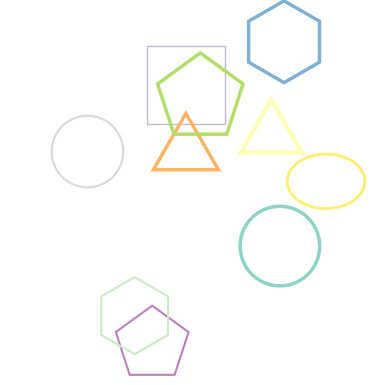[{"shape": "circle", "thickness": 2.5, "radius": 0.52, "center": [0.727, 0.361]}, {"shape": "triangle", "thickness": 3, "radius": 0.46, "center": [0.705, 0.65]}, {"shape": "square", "thickness": 1, "radius": 0.5, "center": [0.482, 0.779]}, {"shape": "hexagon", "thickness": 2.5, "radius": 0.53, "center": [0.738, 0.892]}, {"shape": "triangle", "thickness": 2.5, "radius": 0.49, "center": [0.483, 0.608]}, {"shape": "pentagon", "thickness": 2.5, "radius": 0.58, "center": [0.52, 0.746]}, {"shape": "circle", "thickness": 1.5, "radius": 0.47, "center": [0.227, 0.606]}, {"shape": "pentagon", "thickness": 1.5, "radius": 0.5, "center": [0.395, 0.107]}, {"shape": "hexagon", "thickness": 1.5, "radius": 0.5, "center": [0.35, 0.18]}, {"shape": "oval", "thickness": 2, "radius": 0.5, "center": [0.847, 0.529]}]